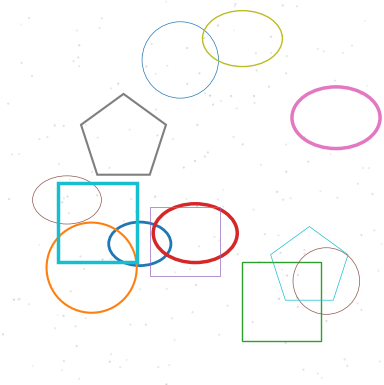[{"shape": "oval", "thickness": 2, "radius": 0.4, "center": [0.363, 0.367]}, {"shape": "circle", "thickness": 0.5, "radius": 0.5, "center": [0.468, 0.844]}, {"shape": "circle", "thickness": 1.5, "radius": 0.59, "center": [0.238, 0.305]}, {"shape": "square", "thickness": 1, "radius": 0.51, "center": [0.732, 0.217]}, {"shape": "oval", "thickness": 2.5, "radius": 0.55, "center": [0.507, 0.394]}, {"shape": "square", "thickness": 0.5, "radius": 0.45, "center": [0.48, 0.372]}, {"shape": "oval", "thickness": 0.5, "radius": 0.45, "center": [0.174, 0.481]}, {"shape": "circle", "thickness": 0.5, "radius": 0.43, "center": [0.848, 0.27]}, {"shape": "oval", "thickness": 2.5, "radius": 0.57, "center": [0.873, 0.694]}, {"shape": "pentagon", "thickness": 1.5, "radius": 0.58, "center": [0.321, 0.64]}, {"shape": "oval", "thickness": 1, "radius": 0.52, "center": [0.63, 0.9]}, {"shape": "square", "thickness": 2.5, "radius": 0.51, "center": [0.254, 0.422]}, {"shape": "pentagon", "thickness": 0.5, "radius": 0.53, "center": [0.804, 0.306]}]